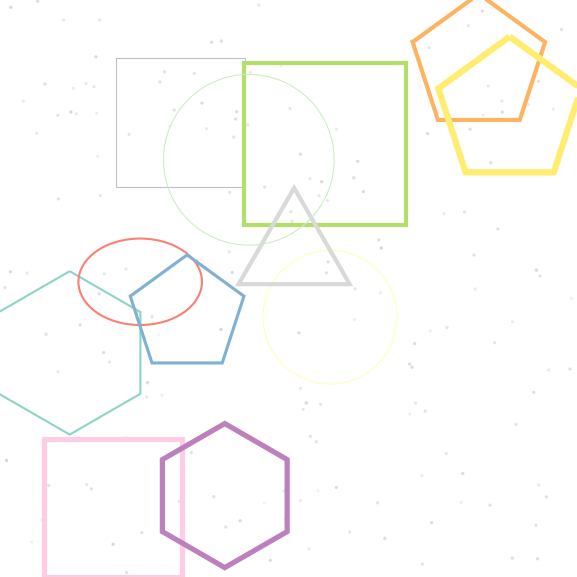[{"shape": "hexagon", "thickness": 1, "radius": 0.71, "center": [0.121, 0.388]}, {"shape": "circle", "thickness": 0.5, "radius": 0.58, "center": [0.572, 0.45]}, {"shape": "square", "thickness": 0.5, "radius": 0.56, "center": [0.312, 0.787]}, {"shape": "oval", "thickness": 1, "radius": 0.53, "center": [0.243, 0.511]}, {"shape": "pentagon", "thickness": 1.5, "radius": 0.52, "center": [0.324, 0.454]}, {"shape": "pentagon", "thickness": 2, "radius": 0.6, "center": [0.829, 0.889]}, {"shape": "square", "thickness": 2, "radius": 0.7, "center": [0.562, 0.749]}, {"shape": "square", "thickness": 2.5, "radius": 0.6, "center": [0.195, 0.12]}, {"shape": "triangle", "thickness": 2, "radius": 0.56, "center": [0.509, 0.563]}, {"shape": "hexagon", "thickness": 2.5, "radius": 0.62, "center": [0.389, 0.141]}, {"shape": "circle", "thickness": 0.5, "radius": 0.74, "center": [0.431, 0.722]}, {"shape": "pentagon", "thickness": 3, "radius": 0.65, "center": [0.883, 0.806]}]